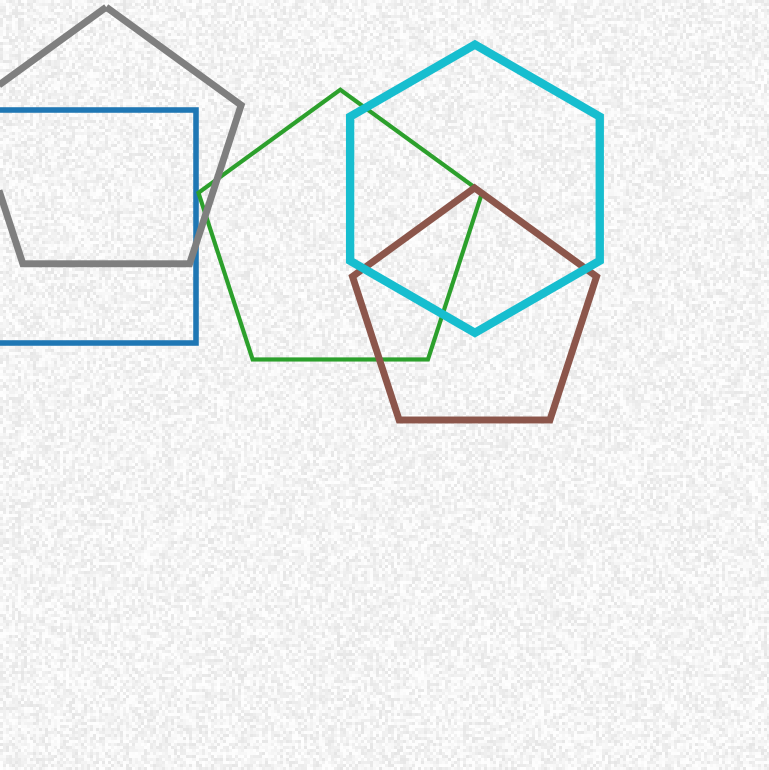[{"shape": "square", "thickness": 2, "radius": 0.76, "center": [0.104, 0.706]}, {"shape": "pentagon", "thickness": 1.5, "radius": 0.97, "center": [0.442, 0.69]}, {"shape": "pentagon", "thickness": 2.5, "radius": 0.83, "center": [0.616, 0.589]}, {"shape": "pentagon", "thickness": 2.5, "radius": 0.92, "center": [0.138, 0.807]}, {"shape": "hexagon", "thickness": 3, "radius": 0.94, "center": [0.617, 0.755]}]